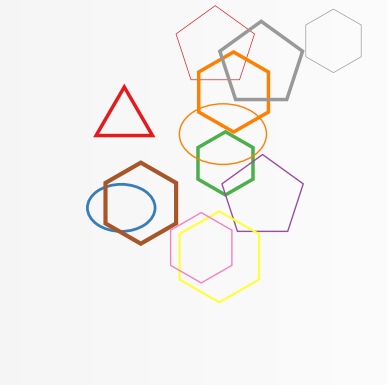[{"shape": "triangle", "thickness": 2.5, "radius": 0.42, "center": [0.321, 0.69]}, {"shape": "pentagon", "thickness": 0.5, "radius": 0.53, "center": [0.556, 0.879]}, {"shape": "oval", "thickness": 2, "radius": 0.44, "center": [0.313, 0.46]}, {"shape": "hexagon", "thickness": 2.5, "radius": 0.41, "center": [0.582, 0.576]}, {"shape": "pentagon", "thickness": 1, "radius": 0.55, "center": [0.678, 0.488]}, {"shape": "oval", "thickness": 1, "radius": 0.56, "center": [0.575, 0.652]}, {"shape": "hexagon", "thickness": 2.5, "radius": 0.52, "center": [0.603, 0.761]}, {"shape": "hexagon", "thickness": 1.5, "radius": 0.59, "center": [0.566, 0.333]}, {"shape": "hexagon", "thickness": 3, "radius": 0.53, "center": [0.363, 0.472]}, {"shape": "hexagon", "thickness": 1, "radius": 0.46, "center": [0.519, 0.356]}, {"shape": "pentagon", "thickness": 2.5, "radius": 0.56, "center": [0.674, 0.832]}, {"shape": "hexagon", "thickness": 0.5, "radius": 0.41, "center": [0.861, 0.894]}]